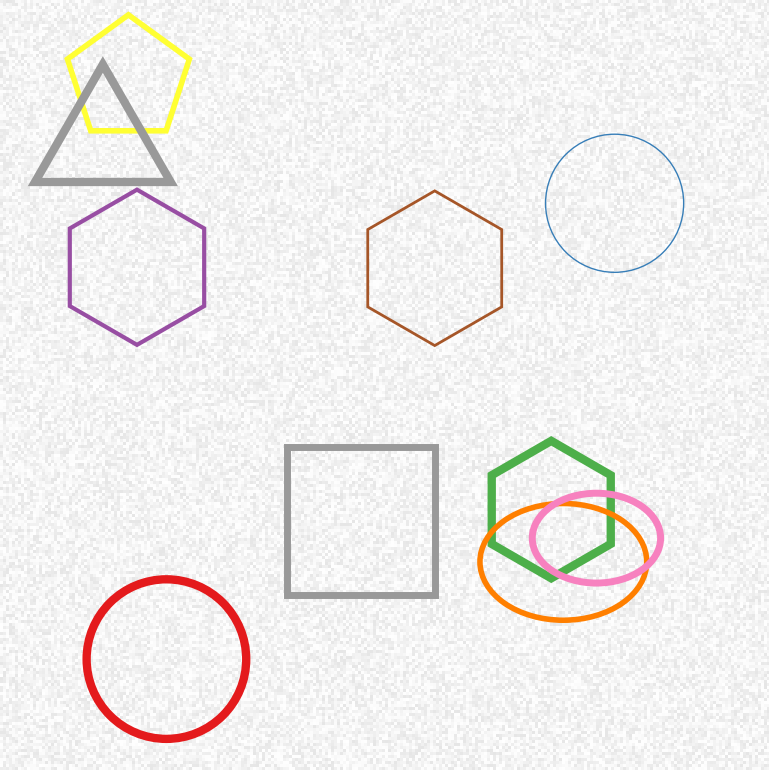[{"shape": "circle", "thickness": 3, "radius": 0.52, "center": [0.216, 0.144]}, {"shape": "circle", "thickness": 0.5, "radius": 0.45, "center": [0.798, 0.736]}, {"shape": "hexagon", "thickness": 3, "radius": 0.45, "center": [0.716, 0.338]}, {"shape": "hexagon", "thickness": 1.5, "radius": 0.5, "center": [0.178, 0.653]}, {"shape": "oval", "thickness": 2, "radius": 0.54, "center": [0.732, 0.27]}, {"shape": "pentagon", "thickness": 2, "radius": 0.42, "center": [0.167, 0.897]}, {"shape": "hexagon", "thickness": 1, "radius": 0.5, "center": [0.565, 0.652]}, {"shape": "oval", "thickness": 2.5, "radius": 0.42, "center": [0.775, 0.301]}, {"shape": "triangle", "thickness": 3, "radius": 0.51, "center": [0.134, 0.815]}, {"shape": "square", "thickness": 2.5, "radius": 0.48, "center": [0.469, 0.323]}]